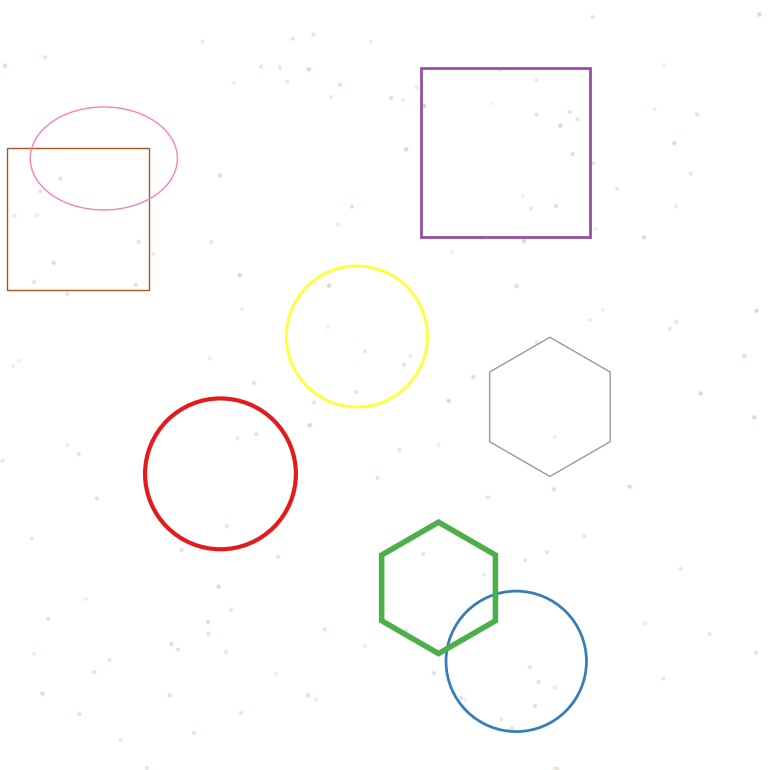[{"shape": "circle", "thickness": 1.5, "radius": 0.49, "center": [0.286, 0.385]}, {"shape": "circle", "thickness": 1, "radius": 0.46, "center": [0.67, 0.141]}, {"shape": "hexagon", "thickness": 2, "radius": 0.43, "center": [0.57, 0.237]}, {"shape": "square", "thickness": 1, "radius": 0.55, "center": [0.657, 0.802]}, {"shape": "circle", "thickness": 1, "radius": 0.46, "center": [0.463, 0.563]}, {"shape": "square", "thickness": 0.5, "radius": 0.46, "center": [0.102, 0.715]}, {"shape": "oval", "thickness": 0.5, "radius": 0.48, "center": [0.135, 0.794]}, {"shape": "hexagon", "thickness": 0.5, "radius": 0.45, "center": [0.714, 0.472]}]